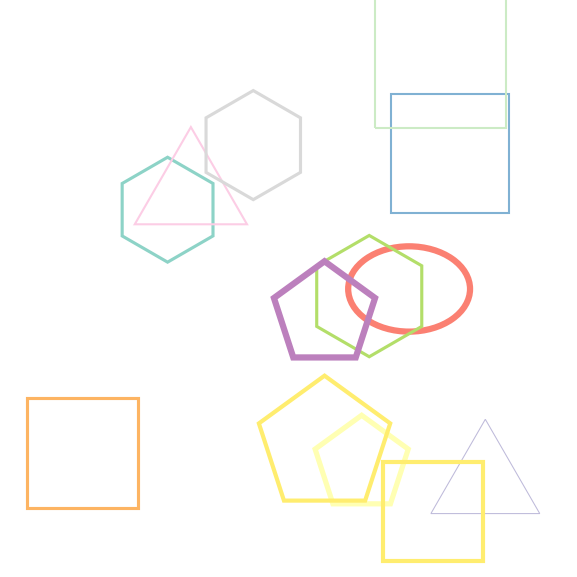[{"shape": "hexagon", "thickness": 1.5, "radius": 0.45, "center": [0.29, 0.636]}, {"shape": "pentagon", "thickness": 2.5, "radius": 0.42, "center": [0.626, 0.195]}, {"shape": "triangle", "thickness": 0.5, "radius": 0.54, "center": [0.84, 0.164]}, {"shape": "oval", "thickness": 3, "radius": 0.53, "center": [0.708, 0.499]}, {"shape": "square", "thickness": 1, "radius": 0.51, "center": [0.778, 0.733]}, {"shape": "square", "thickness": 1.5, "radius": 0.48, "center": [0.142, 0.215]}, {"shape": "hexagon", "thickness": 1.5, "radius": 0.53, "center": [0.639, 0.486]}, {"shape": "triangle", "thickness": 1, "radius": 0.56, "center": [0.331, 0.667]}, {"shape": "hexagon", "thickness": 1.5, "radius": 0.47, "center": [0.439, 0.748]}, {"shape": "pentagon", "thickness": 3, "radius": 0.46, "center": [0.562, 0.455]}, {"shape": "square", "thickness": 1, "radius": 0.56, "center": [0.763, 0.89]}, {"shape": "pentagon", "thickness": 2, "radius": 0.6, "center": [0.562, 0.229]}, {"shape": "square", "thickness": 2, "radius": 0.43, "center": [0.75, 0.114]}]